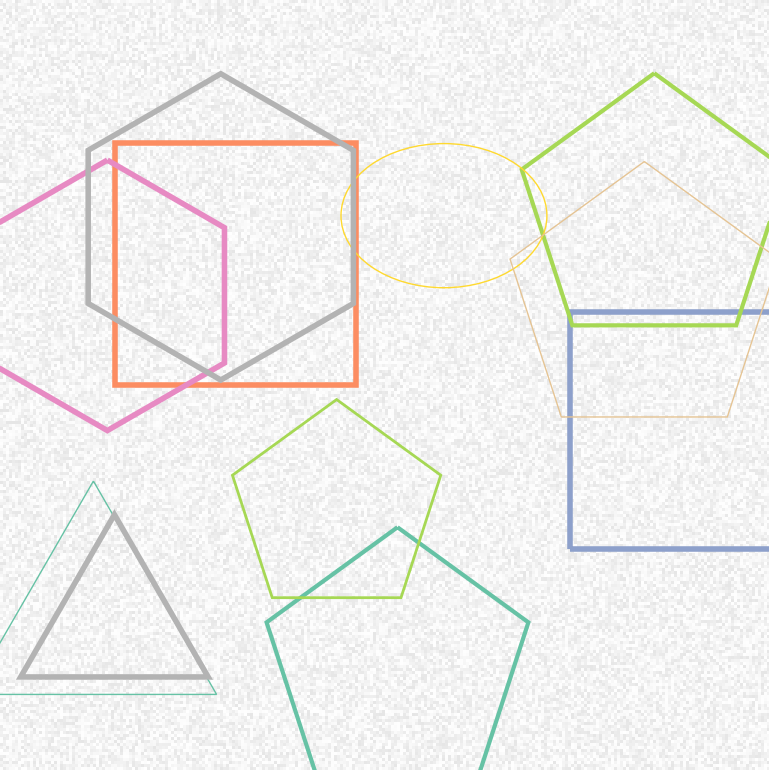[{"shape": "triangle", "thickness": 0.5, "radius": 0.92, "center": [0.121, 0.191]}, {"shape": "pentagon", "thickness": 1.5, "radius": 0.89, "center": [0.516, 0.137]}, {"shape": "square", "thickness": 2, "radius": 0.78, "center": [0.306, 0.657]}, {"shape": "square", "thickness": 2, "radius": 0.77, "center": [0.894, 0.441]}, {"shape": "hexagon", "thickness": 2, "radius": 0.88, "center": [0.139, 0.616]}, {"shape": "pentagon", "thickness": 1, "radius": 0.71, "center": [0.437, 0.339]}, {"shape": "pentagon", "thickness": 1.5, "radius": 0.9, "center": [0.85, 0.724]}, {"shape": "oval", "thickness": 0.5, "radius": 0.67, "center": [0.577, 0.72]}, {"shape": "pentagon", "thickness": 0.5, "radius": 0.92, "center": [0.837, 0.607]}, {"shape": "hexagon", "thickness": 2, "radius": 0.99, "center": [0.287, 0.705]}, {"shape": "triangle", "thickness": 2, "radius": 0.7, "center": [0.149, 0.191]}]